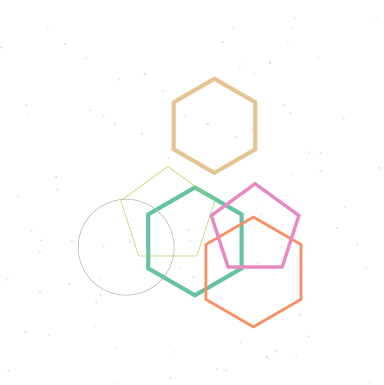[{"shape": "hexagon", "thickness": 3, "radius": 0.7, "center": [0.506, 0.373]}, {"shape": "hexagon", "thickness": 2, "radius": 0.71, "center": [0.658, 0.294]}, {"shape": "pentagon", "thickness": 2.5, "radius": 0.6, "center": [0.663, 0.403]}, {"shape": "pentagon", "thickness": 0.5, "radius": 0.64, "center": [0.436, 0.439]}, {"shape": "hexagon", "thickness": 3, "radius": 0.61, "center": [0.557, 0.673]}, {"shape": "circle", "thickness": 0.5, "radius": 0.62, "center": [0.328, 0.358]}]